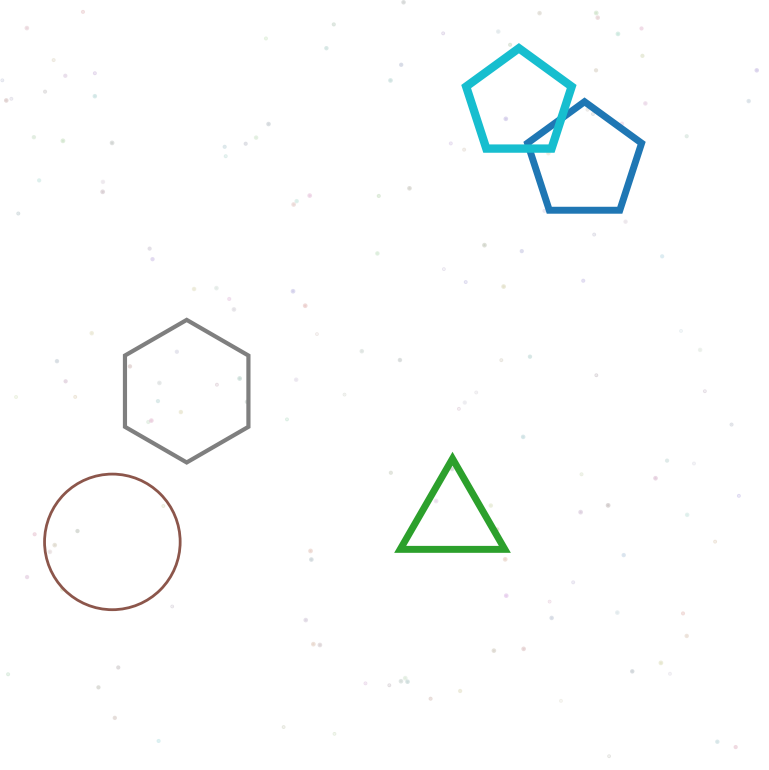[{"shape": "pentagon", "thickness": 2.5, "radius": 0.39, "center": [0.759, 0.79]}, {"shape": "triangle", "thickness": 2.5, "radius": 0.39, "center": [0.588, 0.326]}, {"shape": "circle", "thickness": 1, "radius": 0.44, "center": [0.146, 0.296]}, {"shape": "hexagon", "thickness": 1.5, "radius": 0.46, "center": [0.242, 0.492]}, {"shape": "pentagon", "thickness": 3, "radius": 0.36, "center": [0.674, 0.865]}]